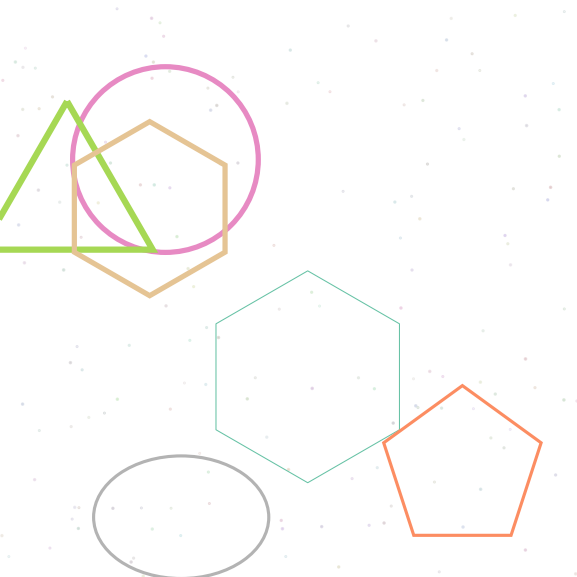[{"shape": "hexagon", "thickness": 0.5, "radius": 0.92, "center": [0.533, 0.347]}, {"shape": "pentagon", "thickness": 1.5, "radius": 0.72, "center": [0.801, 0.188]}, {"shape": "circle", "thickness": 2.5, "radius": 0.8, "center": [0.286, 0.723]}, {"shape": "triangle", "thickness": 3, "radius": 0.86, "center": [0.116, 0.652]}, {"shape": "hexagon", "thickness": 2.5, "radius": 0.75, "center": [0.259, 0.638]}, {"shape": "oval", "thickness": 1.5, "radius": 0.76, "center": [0.314, 0.104]}]